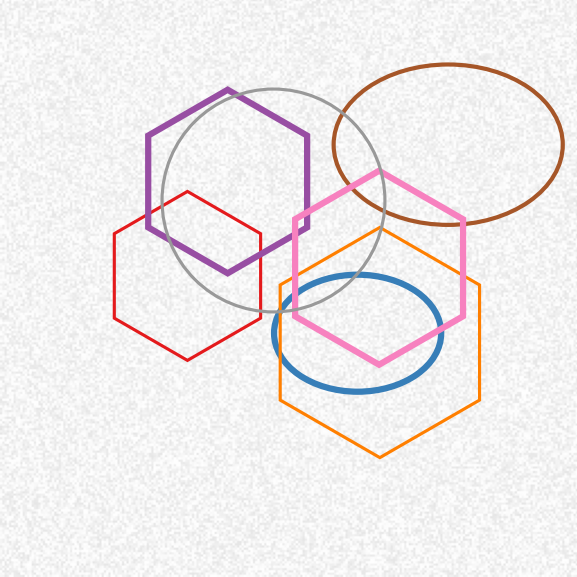[{"shape": "hexagon", "thickness": 1.5, "radius": 0.73, "center": [0.325, 0.521]}, {"shape": "oval", "thickness": 3, "radius": 0.72, "center": [0.619, 0.422]}, {"shape": "hexagon", "thickness": 3, "radius": 0.79, "center": [0.394, 0.685]}, {"shape": "hexagon", "thickness": 1.5, "radius": 1.0, "center": [0.658, 0.406]}, {"shape": "oval", "thickness": 2, "radius": 0.99, "center": [0.776, 0.749]}, {"shape": "hexagon", "thickness": 3, "radius": 0.84, "center": [0.656, 0.535]}, {"shape": "circle", "thickness": 1.5, "radius": 0.96, "center": [0.474, 0.652]}]